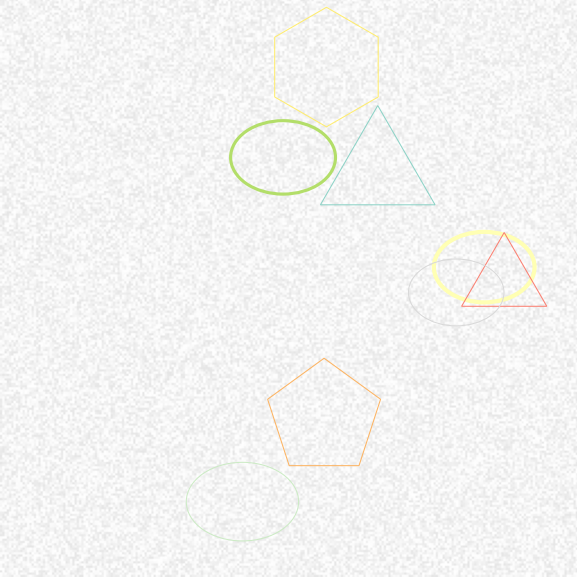[{"shape": "triangle", "thickness": 0.5, "radius": 0.57, "center": [0.654, 0.702]}, {"shape": "oval", "thickness": 2, "radius": 0.44, "center": [0.838, 0.537]}, {"shape": "triangle", "thickness": 0.5, "radius": 0.43, "center": [0.873, 0.511]}, {"shape": "pentagon", "thickness": 0.5, "radius": 0.51, "center": [0.561, 0.276]}, {"shape": "oval", "thickness": 1.5, "radius": 0.45, "center": [0.49, 0.727]}, {"shape": "oval", "thickness": 0.5, "radius": 0.41, "center": [0.79, 0.493]}, {"shape": "oval", "thickness": 0.5, "radius": 0.49, "center": [0.42, 0.13]}, {"shape": "hexagon", "thickness": 0.5, "radius": 0.52, "center": [0.565, 0.883]}]